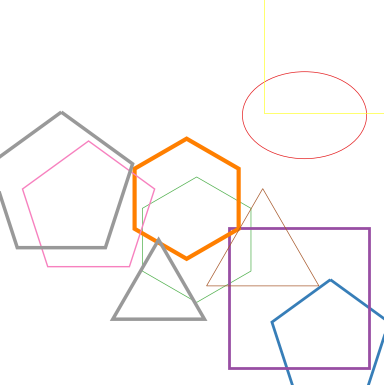[{"shape": "oval", "thickness": 0.5, "radius": 0.81, "center": [0.791, 0.701]}, {"shape": "pentagon", "thickness": 2, "radius": 0.8, "center": [0.858, 0.114]}, {"shape": "hexagon", "thickness": 0.5, "radius": 0.81, "center": [0.511, 0.377]}, {"shape": "square", "thickness": 2, "radius": 0.91, "center": [0.777, 0.226]}, {"shape": "hexagon", "thickness": 3, "radius": 0.78, "center": [0.485, 0.484]}, {"shape": "square", "thickness": 0.5, "radius": 0.95, "center": [0.875, 0.896]}, {"shape": "triangle", "thickness": 0.5, "radius": 0.84, "center": [0.682, 0.342]}, {"shape": "pentagon", "thickness": 1, "radius": 0.9, "center": [0.23, 0.453]}, {"shape": "pentagon", "thickness": 2.5, "radius": 0.97, "center": [0.159, 0.514]}, {"shape": "triangle", "thickness": 2.5, "radius": 0.69, "center": [0.412, 0.24]}]